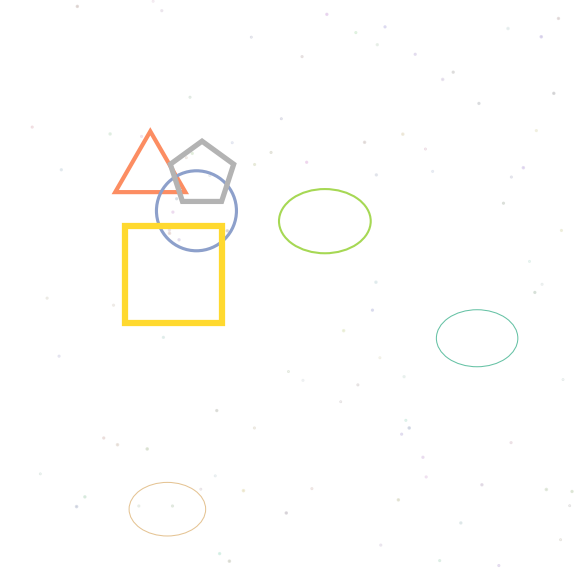[{"shape": "oval", "thickness": 0.5, "radius": 0.35, "center": [0.826, 0.413]}, {"shape": "triangle", "thickness": 2, "radius": 0.35, "center": [0.26, 0.702]}, {"shape": "circle", "thickness": 1.5, "radius": 0.35, "center": [0.34, 0.634]}, {"shape": "oval", "thickness": 1, "radius": 0.4, "center": [0.563, 0.616]}, {"shape": "square", "thickness": 3, "radius": 0.42, "center": [0.3, 0.524]}, {"shape": "oval", "thickness": 0.5, "radius": 0.33, "center": [0.29, 0.117]}, {"shape": "pentagon", "thickness": 2.5, "radius": 0.29, "center": [0.35, 0.697]}]